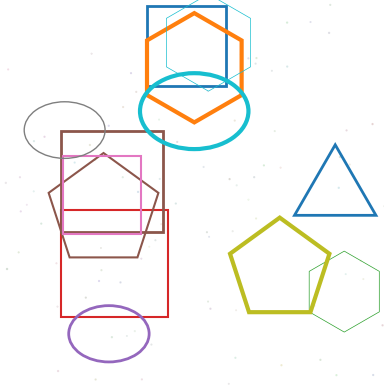[{"shape": "triangle", "thickness": 2, "radius": 0.61, "center": [0.871, 0.502]}, {"shape": "square", "thickness": 2, "radius": 0.51, "center": [0.484, 0.881]}, {"shape": "hexagon", "thickness": 3, "radius": 0.71, "center": [0.505, 0.824]}, {"shape": "hexagon", "thickness": 0.5, "radius": 0.53, "center": [0.894, 0.243]}, {"shape": "square", "thickness": 1.5, "radius": 0.69, "center": [0.298, 0.316]}, {"shape": "oval", "thickness": 2, "radius": 0.52, "center": [0.283, 0.133]}, {"shape": "pentagon", "thickness": 1.5, "radius": 0.75, "center": [0.269, 0.453]}, {"shape": "square", "thickness": 2, "radius": 0.66, "center": [0.291, 0.528]}, {"shape": "square", "thickness": 1.5, "radius": 0.5, "center": [0.266, 0.493]}, {"shape": "oval", "thickness": 1, "radius": 0.53, "center": [0.168, 0.662]}, {"shape": "pentagon", "thickness": 3, "radius": 0.68, "center": [0.727, 0.299]}, {"shape": "hexagon", "thickness": 0.5, "radius": 0.63, "center": [0.541, 0.889]}, {"shape": "oval", "thickness": 3, "radius": 0.7, "center": [0.504, 0.711]}]